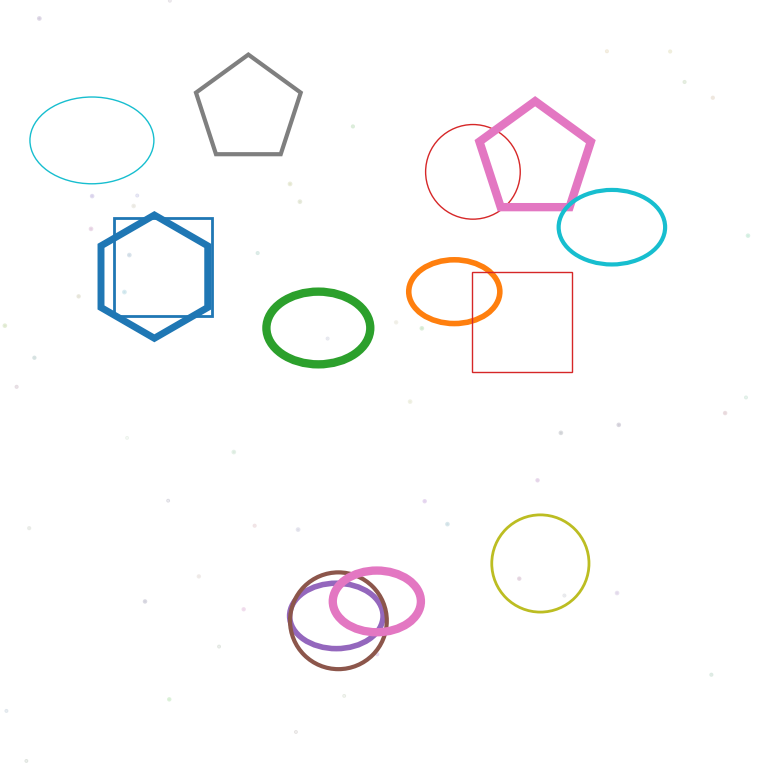[{"shape": "square", "thickness": 1, "radius": 0.32, "center": [0.212, 0.653]}, {"shape": "hexagon", "thickness": 2.5, "radius": 0.4, "center": [0.2, 0.641]}, {"shape": "oval", "thickness": 2, "radius": 0.3, "center": [0.59, 0.621]}, {"shape": "oval", "thickness": 3, "radius": 0.34, "center": [0.413, 0.574]}, {"shape": "square", "thickness": 0.5, "radius": 0.33, "center": [0.678, 0.582]}, {"shape": "circle", "thickness": 0.5, "radius": 0.31, "center": [0.614, 0.777]}, {"shape": "oval", "thickness": 2, "radius": 0.3, "center": [0.437, 0.2]}, {"shape": "circle", "thickness": 1.5, "radius": 0.31, "center": [0.439, 0.194]}, {"shape": "pentagon", "thickness": 3, "radius": 0.38, "center": [0.695, 0.793]}, {"shape": "oval", "thickness": 3, "radius": 0.29, "center": [0.489, 0.219]}, {"shape": "pentagon", "thickness": 1.5, "radius": 0.36, "center": [0.323, 0.858]}, {"shape": "circle", "thickness": 1, "radius": 0.32, "center": [0.702, 0.268]}, {"shape": "oval", "thickness": 1.5, "radius": 0.35, "center": [0.795, 0.705]}, {"shape": "oval", "thickness": 0.5, "radius": 0.4, "center": [0.119, 0.818]}]